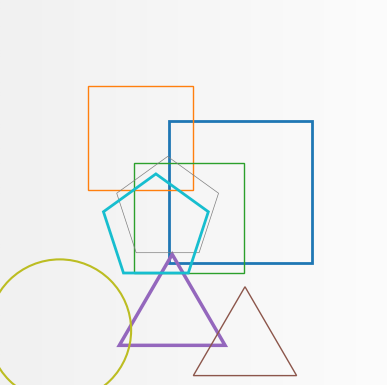[{"shape": "square", "thickness": 2, "radius": 0.92, "center": [0.621, 0.502]}, {"shape": "square", "thickness": 1, "radius": 0.67, "center": [0.363, 0.642]}, {"shape": "square", "thickness": 1, "radius": 0.71, "center": [0.488, 0.433]}, {"shape": "triangle", "thickness": 2.5, "radius": 0.79, "center": [0.444, 0.182]}, {"shape": "triangle", "thickness": 1, "radius": 0.77, "center": [0.632, 0.101]}, {"shape": "pentagon", "thickness": 0.5, "radius": 0.69, "center": [0.433, 0.455]}, {"shape": "circle", "thickness": 1.5, "radius": 0.92, "center": [0.154, 0.142]}, {"shape": "pentagon", "thickness": 2, "radius": 0.71, "center": [0.402, 0.406]}]